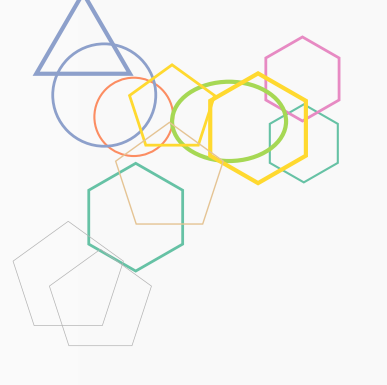[{"shape": "hexagon", "thickness": 1.5, "radius": 0.51, "center": [0.784, 0.628]}, {"shape": "hexagon", "thickness": 2, "radius": 0.7, "center": [0.35, 0.436]}, {"shape": "circle", "thickness": 1.5, "radius": 0.51, "center": [0.345, 0.696]}, {"shape": "triangle", "thickness": 3, "radius": 0.7, "center": [0.214, 0.878]}, {"shape": "circle", "thickness": 2, "radius": 0.66, "center": [0.269, 0.753]}, {"shape": "hexagon", "thickness": 2, "radius": 0.55, "center": [0.781, 0.795]}, {"shape": "oval", "thickness": 3, "radius": 0.74, "center": [0.591, 0.685]}, {"shape": "pentagon", "thickness": 2, "radius": 0.58, "center": [0.444, 0.716]}, {"shape": "hexagon", "thickness": 3, "radius": 0.71, "center": [0.666, 0.667]}, {"shape": "pentagon", "thickness": 1, "radius": 0.73, "center": [0.437, 0.536]}, {"shape": "pentagon", "thickness": 0.5, "radius": 0.69, "center": [0.259, 0.214]}, {"shape": "pentagon", "thickness": 0.5, "radius": 0.75, "center": [0.176, 0.275]}]